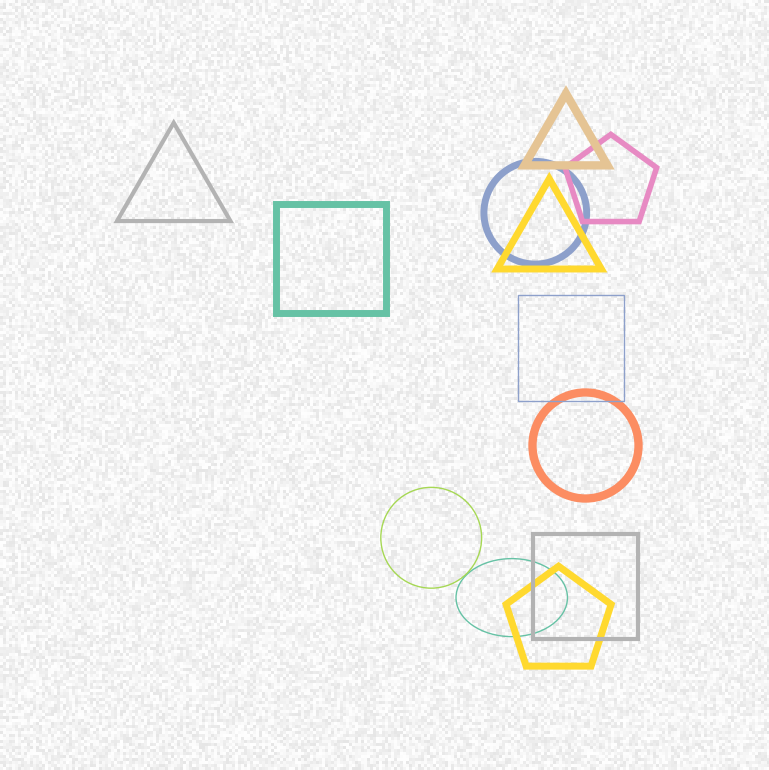[{"shape": "oval", "thickness": 0.5, "radius": 0.36, "center": [0.665, 0.224]}, {"shape": "square", "thickness": 2.5, "radius": 0.36, "center": [0.43, 0.664]}, {"shape": "circle", "thickness": 3, "radius": 0.34, "center": [0.76, 0.421]}, {"shape": "square", "thickness": 0.5, "radius": 0.35, "center": [0.741, 0.548]}, {"shape": "circle", "thickness": 2.5, "radius": 0.33, "center": [0.695, 0.724]}, {"shape": "pentagon", "thickness": 2, "radius": 0.31, "center": [0.793, 0.763]}, {"shape": "circle", "thickness": 0.5, "radius": 0.33, "center": [0.56, 0.302]}, {"shape": "pentagon", "thickness": 2.5, "radius": 0.36, "center": [0.725, 0.193]}, {"shape": "triangle", "thickness": 2.5, "radius": 0.39, "center": [0.713, 0.69]}, {"shape": "triangle", "thickness": 3, "radius": 0.31, "center": [0.735, 0.816]}, {"shape": "triangle", "thickness": 1.5, "radius": 0.43, "center": [0.226, 0.755]}, {"shape": "square", "thickness": 1.5, "radius": 0.34, "center": [0.761, 0.238]}]